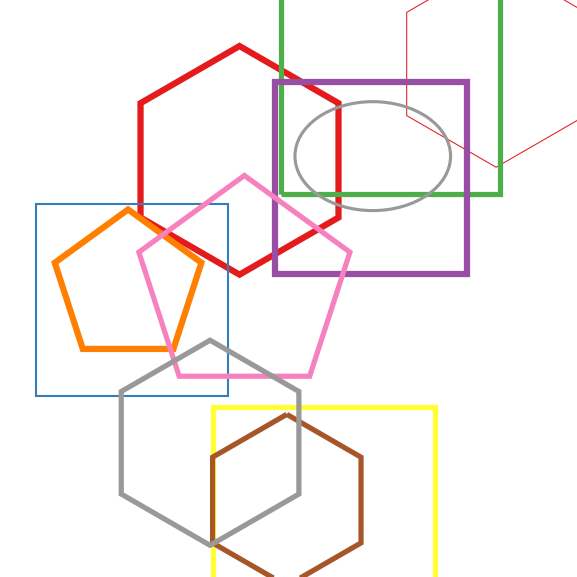[{"shape": "hexagon", "thickness": 0.5, "radius": 0.89, "center": [0.859, 0.888]}, {"shape": "hexagon", "thickness": 3, "radius": 0.99, "center": [0.415, 0.721]}, {"shape": "square", "thickness": 1, "radius": 0.83, "center": [0.229, 0.48]}, {"shape": "square", "thickness": 2.5, "radius": 0.95, "center": [0.676, 0.852]}, {"shape": "square", "thickness": 3, "radius": 0.83, "center": [0.642, 0.691]}, {"shape": "pentagon", "thickness": 3, "radius": 0.67, "center": [0.222, 0.503]}, {"shape": "square", "thickness": 2.5, "radius": 0.96, "center": [0.561, 0.102]}, {"shape": "hexagon", "thickness": 2.5, "radius": 0.74, "center": [0.497, 0.133]}, {"shape": "pentagon", "thickness": 2.5, "radius": 0.96, "center": [0.423, 0.503]}, {"shape": "oval", "thickness": 1.5, "radius": 0.67, "center": [0.645, 0.729]}, {"shape": "hexagon", "thickness": 2.5, "radius": 0.89, "center": [0.364, 0.232]}]